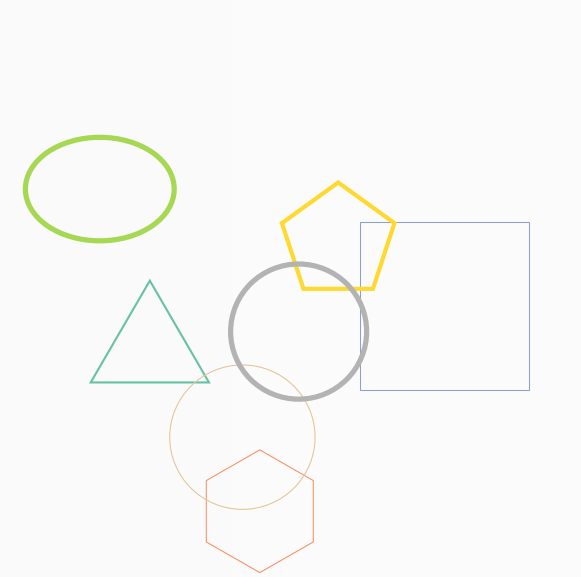[{"shape": "triangle", "thickness": 1, "radius": 0.59, "center": [0.258, 0.396]}, {"shape": "hexagon", "thickness": 0.5, "radius": 0.53, "center": [0.447, 0.114]}, {"shape": "square", "thickness": 0.5, "radius": 0.73, "center": [0.765, 0.47]}, {"shape": "oval", "thickness": 2.5, "radius": 0.64, "center": [0.172, 0.672]}, {"shape": "pentagon", "thickness": 2, "radius": 0.51, "center": [0.582, 0.581]}, {"shape": "circle", "thickness": 0.5, "radius": 0.63, "center": [0.417, 0.242]}, {"shape": "circle", "thickness": 2.5, "radius": 0.59, "center": [0.514, 0.425]}]